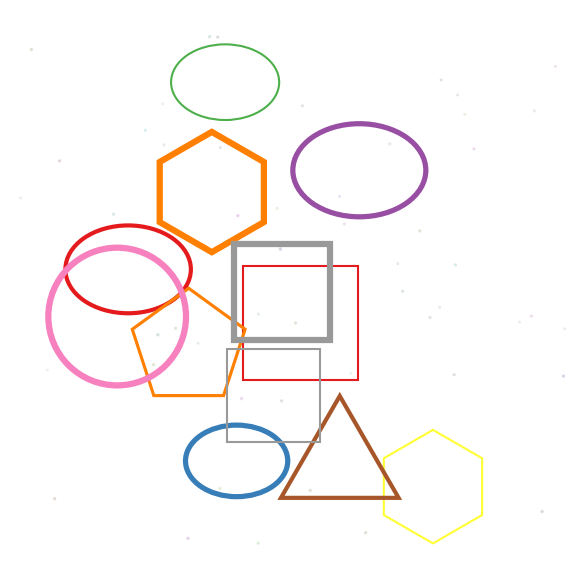[{"shape": "square", "thickness": 1, "radius": 0.5, "center": [0.52, 0.44]}, {"shape": "oval", "thickness": 2, "radius": 0.54, "center": [0.222, 0.533]}, {"shape": "oval", "thickness": 2.5, "radius": 0.44, "center": [0.41, 0.201]}, {"shape": "oval", "thickness": 1, "radius": 0.47, "center": [0.39, 0.857]}, {"shape": "oval", "thickness": 2.5, "radius": 0.58, "center": [0.622, 0.704]}, {"shape": "pentagon", "thickness": 1.5, "radius": 0.51, "center": [0.327, 0.397]}, {"shape": "hexagon", "thickness": 3, "radius": 0.52, "center": [0.367, 0.667]}, {"shape": "hexagon", "thickness": 1, "radius": 0.49, "center": [0.75, 0.156]}, {"shape": "triangle", "thickness": 2, "radius": 0.59, "center": [0.588, 0.196]}, {"shape": "circle", "thickness": 3, "radius": 0.6, "center": [0.203, 0.451]}, {"shape": "square", "thickness": 3, "radius": 0.42, "center": [0.488, 0.493]}, {"shape": "square", "thickness": 1, "radius": 0.4, "center": [0.473, 0.314]}]